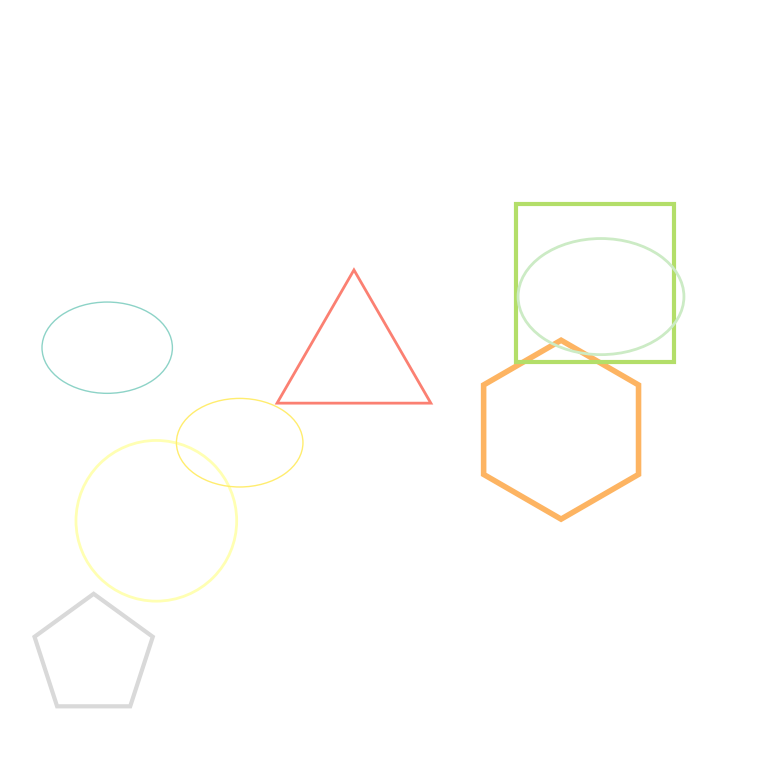[{"shape": "oval", "thickness": 0.5, "radius": 0.42, "center": [0.139, 0.548]}, {"shape": "circle", "thickness": 1, "radius": 0.52, "center": [0.203, 0.324]}, {"shape": "triangle", "thickness": 1, "radius": 0.58, "center": [0.46, 0.534]}, {"shape": "hexagon", "thickness": 2, "radius": 0.58, "center": [0.729, 0.442]}, {"shape": "square", "thickness": 1.5, "radius": 0.51, "center": [0.773, 0.632]}, {"shape": "pentagon", "thickness": 1.5, "radius": 0.4, "center": [0.122, 0.148]}, {"shape": "oval", "thickness": 1, "radius": 0.54, "center": [0.781, 0.615]}, {"shape": "oval", "thickness": 0.5, "radius": 0.41, "center": [0.311, 0.425]}]